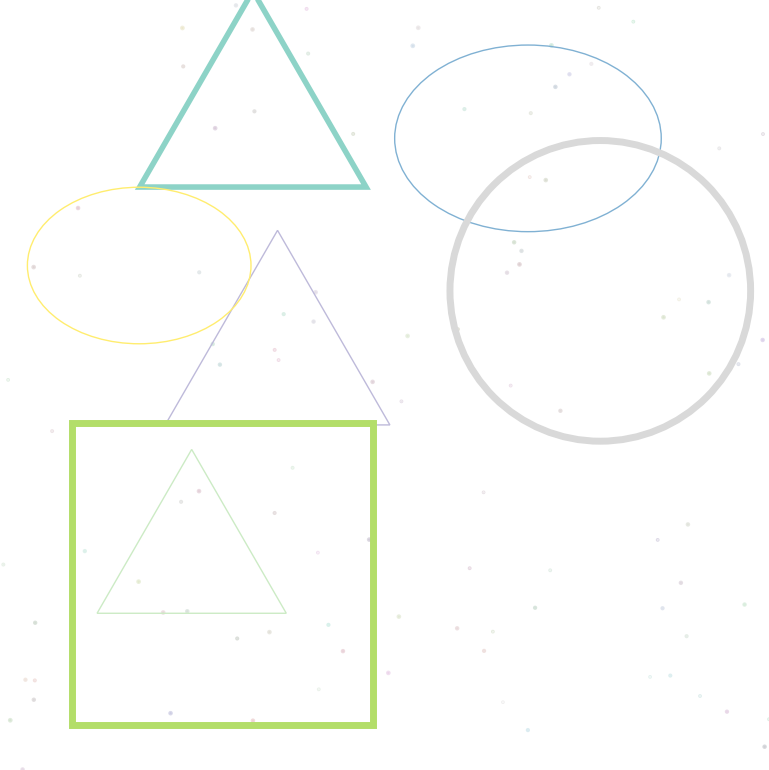[{"shape": "triangle", "thickness": 2, "radius": 0.85, "center": [0.328, 0.842]}, {"shape": "triangle", "thickness": 0.5, "radius": 0.84, "center": [0.36, 0.532]}, {"shape": "oval", "thickness": 0.5, "radius": 0.87, "center": [0.686, 0.82]}, {"shape": "square", "thickness": 2.5, "radius": 0.98, "center": [0.289, 0.255]}, {"shape": "circle", "thickness": 2.5, "radius": 0.98, "center": [0.78, 0.622]}, {"shape": "triangle", "thickness": 0.5, "radius": 0.71, "center": [0.249, 0.274]}, {"shape": "oval", "thickness": 0.5, "radius": 0.73, "center": [0.181, 0.655]}]